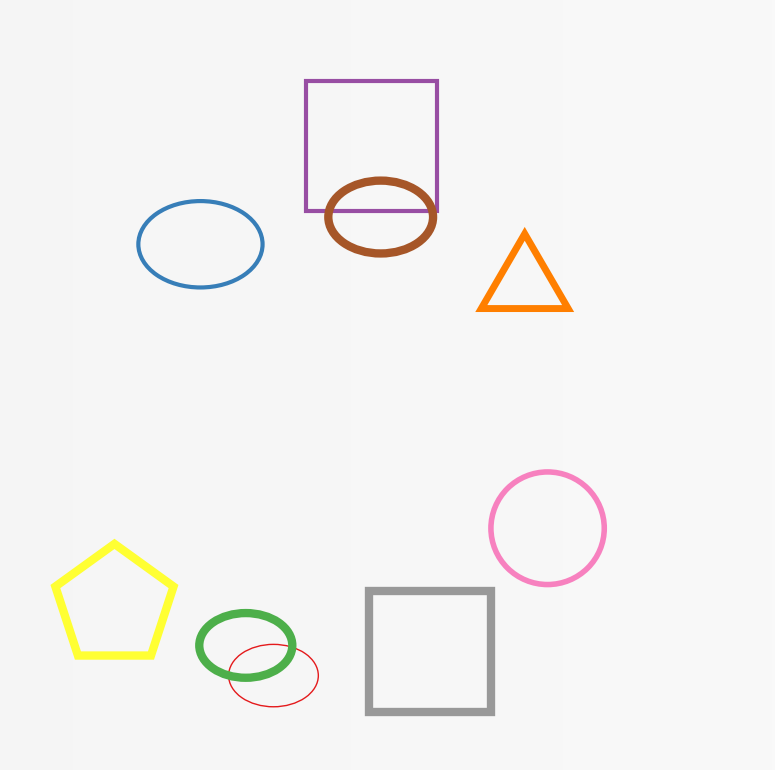[{"shape": "oval", "thickness": 0.5, "radius": 0.29, "center": [0.353, 0.123]}, {"shape": "oval", "thickness": 1.5, "radius": 0.4, "center": [0.259, 0.683]}, {"shape": "oval", "thickness": 3, "radius": 0.3, "center": [0.317, 0.162]}, {"shape": "square", "thickness": 1.5, "radius": 0.42, "center": [0.479, 0.81]}, {"shape": "triangle", "thickness": 2.5, "radius": 0.32, "center": [0.677, 0.632]}, {"shape": "pentagon", "thickness": 3, "radius": 0.4, "center": [0.148, 0.213]}, {"shape": "oval", "thickness": 3, "radius": 0.34, "center": [0.491, 0.718]}, {"shape": "circle", "thickness": 2, "radius": 0.37, "center": [0.707, 0.314]}, {"shape": "square", "thickness": 3, "radius": 0.39, "center": [0.555, 0.154]}]